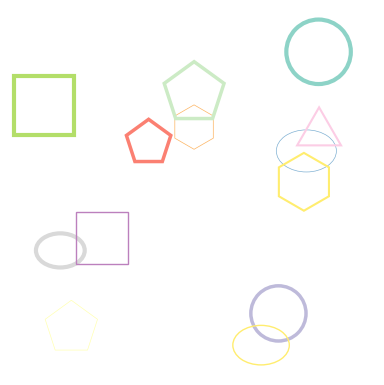[{"shape": "circle", "thickness": 3, "radius": 0.42, "center": [0.827, 0.865]}, {"shape": "pentagon", "thickness": 0.5, "radius": 0.36, "center": [0.185, 0.149]}, {"shape": "circle", "thickness": 2.5, "radius": 0.36, "center": [0.723, 0.186]}, {"shape": "pentagon", "thickness": 2.5, "radius": 0.3, "center": [0.386, 0.629]}, {"shape": "oval", "thickness": 0.5, "radius": 0.39, "center": [0.796, 0.608]}, {"shape": "hexagon", "thickness": 0.5, "radius": 0.29, "center": [0.504, 0.67]}, {"shape": "square", "thickness": 3, "radius": 0.39, "center": [0.114, 0.726]}, {"shape": "triangle", "thickness": 1.5, "radius": 0.33, "center": [0.829, 0.655]}, {"shape": "oval", "thickness": 3, "radius": 0.32, "center": [0.157, 0.35]}, {"shape": "square", "thickness": 1, "radius": 0.34, "center": [0.265, 0.382]}, {"shape": "pentagon", "thickness": 2.5, "radius": 0.41, "center": [0.504, 0.758]}, {"shape": "hexagon", "thickness": 1.5, "radius": 0.38, "center": [0.789, 0.528]}, {"shape": "oval", "thickness": 1, "radius": 0.37, "center": [0.678, 0.104]}]